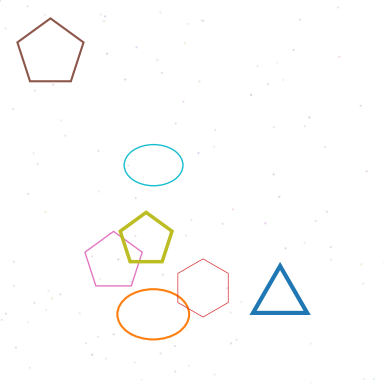[{"shape": "triangle", "thickness": 3, "radius": 0.41, "center": [0.728, 0.228]}, {"shape": "oval", "thickness": 1.5, "radius": 0.47, "center": [0.398, 0.184]}, {"shape": "hexagon", "thickness": 0.5, "radius": 0.38, "center": [0.527, 0.252]}, {"shape": "pentagon", "thickness": 1.5, "radius": 0.45, "center": [0.131, 0.862]}, {"shape": "pentagon", "thickness": 1, "radius": 0.39, "center": [0.295, 0.321]}, {"shape": "pentagon", "thickness": 2.5, "radius": 0.35, "center": [0.38, 0.378]}, {"shape": "oval", "thickness": 1, "radius": 0.38, "center": [0.399, 0.571]}]